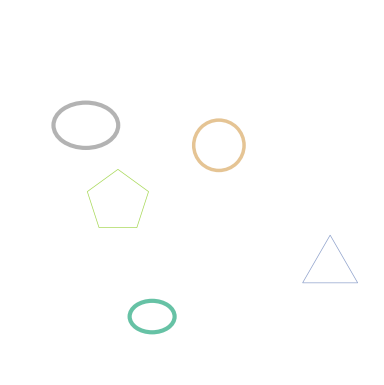[{"shape": "oval", "thickness": 3, "radius": 0.29, "center": [0.395, 0.178]}, {"shape": "triangle", "thickness": 0.5, "radius": 0.41, "center": [0.858, 0.307]}, {"shape": "pentagon", "thickness": 0.5, "radius": 0.42, "center": [0.306, 0.476]}, {"shape": "circle", "thickness": 2.5, "radius": 0.33, "center": [0.569, 0.623]}, {"shape": "oval", "thickness": 3, "radius": 0.42, "center": [0.223, 0.675]}]